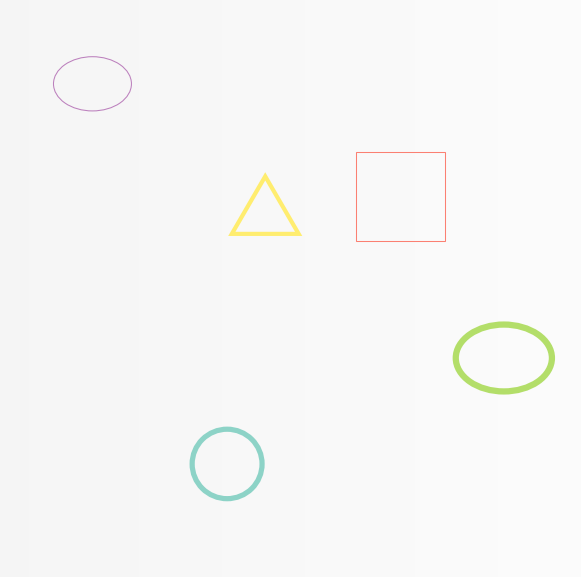[{"shape": "circle", "thickness": 2.5, "radius": 0.3, "center": [0.391, 0.196]}, {"shape": "square", "thickness": 0.5, "radius": 0.39, "center": [0.689, 0.659]}, {"shape": "oval", "thickness": 3, "radius": 0.41, "center": [0.867, 0.379]}, {"shape": "oval", "thickness": 0.5, "radius": 0.34, "center": [0.159, 0.854]}, {"shape": "triangle", "thickness": 2, "radius": 0.33, "center": [0.456, 0.627]}]